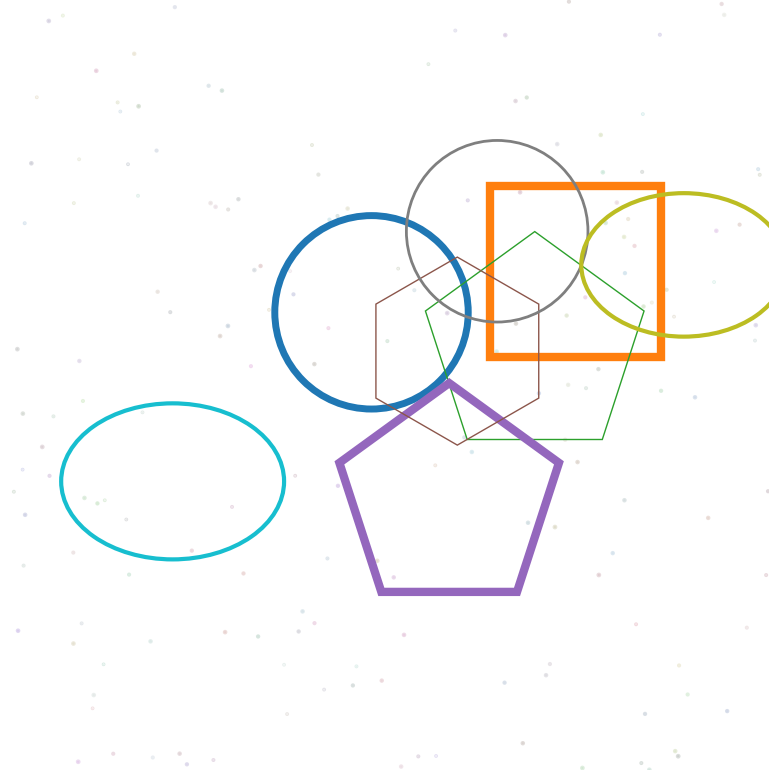[{"shape": "circle", "thickness": 2.5, "radius": 0.63, "center": [0.482, 0.594]}, {"shape": "square", "thickness": 3, "radius": 0.55, "center": [0.747, 0.647]}, {"shape": "pentagon", "thickness": 0.5, "radius": 0.75, "center": [0.694, 0.55]}, {"shape": "pentagon", "thickness": 3, "radius": 0.75, "center": [0.583, 0.353]}, {"shape": "hexagon", "thickness": 0.5, "radius": 0.61, "center": [0.594, 0.544]}, {"shape": "circle", "thickness": 1, "radius": 0.59, "center": [0.646, 0.7]}, {"shape": "oval", "thickness": 1.5, "radius": 0.67, "center": [0.888, 0.656]}, {"shape": "oval", "thickness": 1.5, "radius": 0.72, "center": [0.224, 0.375]}]